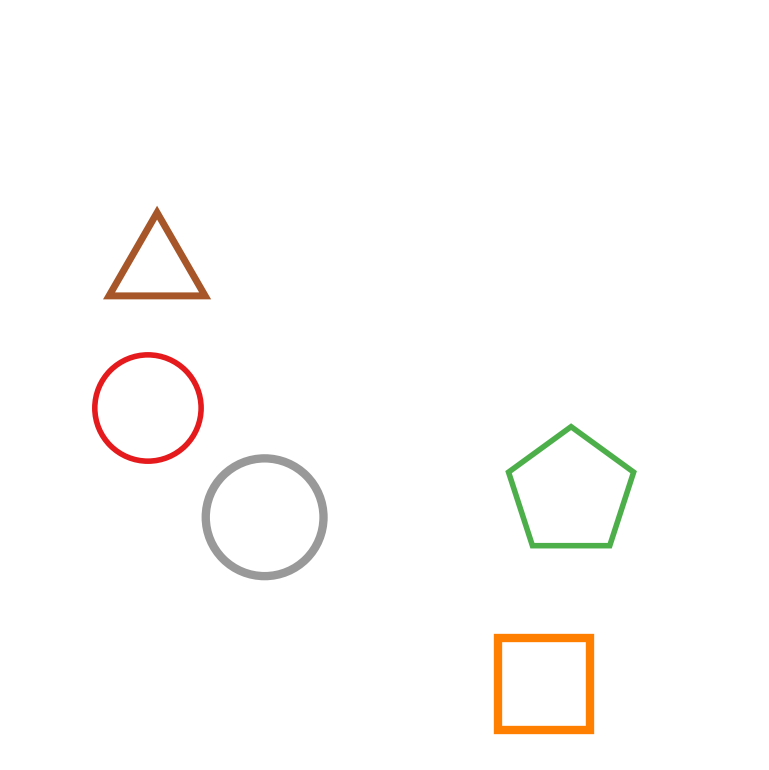[{"shape": "circle", "thickness": 2, "radius": 0.35, "center": [0.192, 0.47]}, {"shape": "pentagon", "thickness": 2, "radius": 0.43, "center": [0.742, 0.36]}, {"shape": "square", "thickness": 3, "radius": 0.3, "center": [0.706, 0.112]}, {"shape": "triangle", "thickness": 2.5, "radius": 0.36, "center": [0.204, 0.652]}, {"shape": "circle", "thickness": 3, "radius": 0.38, "center": [0.344, 0.328]}]